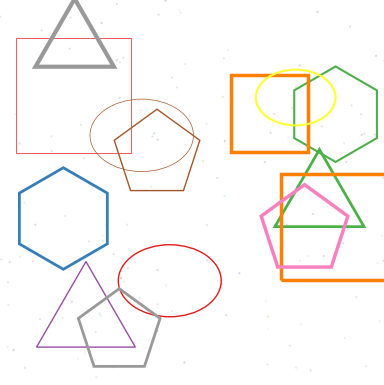[{"shape": "square", "thickness": 0.5, "radius": 0.74, "center": [0.19, 0.753]}, {"shape": "oval", "thickness": 1, "radius": 0.67, "center": [0.441, 0.271]}, {"shape": "hexagon", "thickness": 2, "radius": 0.66, "center": [0.165, 0.432]}, {"shape": "hexagon", "thickness": 1.5, "radius": 0.62, "center": [0.872, 0.703]}, {"shape": "triangle", "thickness": 2, "radius": 0.67, "center": [0.83, 0.478]}, {"shape": "triangle", "thickness": 1, "radius": 0.74, "center": [0.223, 0.173]}, {"shape": "square", "thickness": 2.5, "radius": 0.69, "center": [0.868, 0.41]}, {"shape": "square", "thickness": 2.5, "radius": 0.5, "center": [0.7, 0.706]}, {"shape": "oval", "thickness": 1.5, "radius": 0.52, "center": [0.768, 0.747]}, {"shape": "oval", "thickness": 0.5, "radius": 0.67, "center": [0.368, 0.648]}, {"shape": "pentagon", "thickness": 1, "radius": 0.58, "center": [0.408, 0.599]}, {"shape": "pentagon", "thickness": 2.5, "radius": 0.59, "center": [0.791, 0.402]}, {"shape": "pentagon", "thickness": 2, "radius": 0.56, "center": [0.31, 0.139]}, {"shape": "triangle", "thickness": 3, "radius": 0.59, "center": [0.194, 0.886]}]